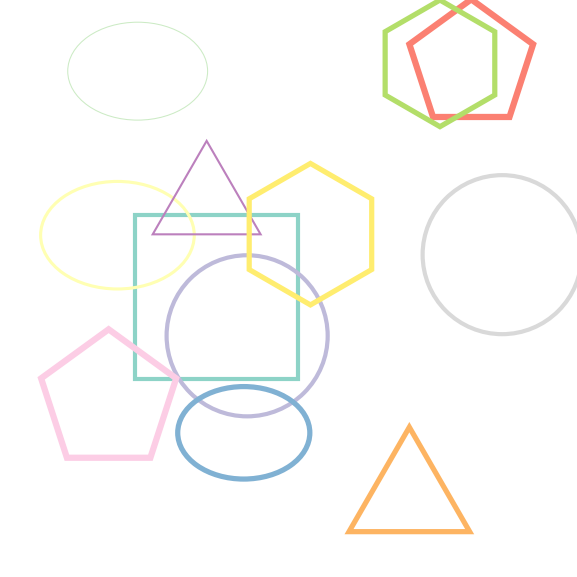[{"shape": "square", "thickness": 2, "radius": 0.71, "center": [0.375, 0.485]}, {"shape": "oval", "thickness": 1.5, "radius": 0.67, "center": [0.203, 0.592]}, {"shape": "circle", "thickness": 2, "radius": 0.7, "center": [0.428, 0.418]}, {"shape": "pentagon", "thickness": 3, "radius": 0.56, "center": [0.816, 0.888]}, {"shape": "oval", "thickness": 2.5, "radius": 0.57, "center": [0.422, 0.25]}, {"shape": "triangle", "thickness": 2.5, "radius": 0.6, "center": [0.709, 0.139]}, {"shape": "hexagon", "thickness": 2.5, "radius": 0.55, "center": [0.762, 0.889]}, {"shape": "pentagon", "thickness": 3, "radius": 0.61, "center": [0.188, 0.306]}, {"shape": "circle", "thickness": 2, "radius": 0.69, "center": [0.87, 0.558]}, {"shape": "triangle", "thickness": 1, "radius": 0.54, "center": [0.358, 0.647]}, {"shape": "oval", "thickness": 0.5, "radius": 0.61, "center": [0.238, 0.876]}, {"shape": "hexagon", "thickness": 2.5, "radius": 0.61, "center": [0.538, 0.594]}]